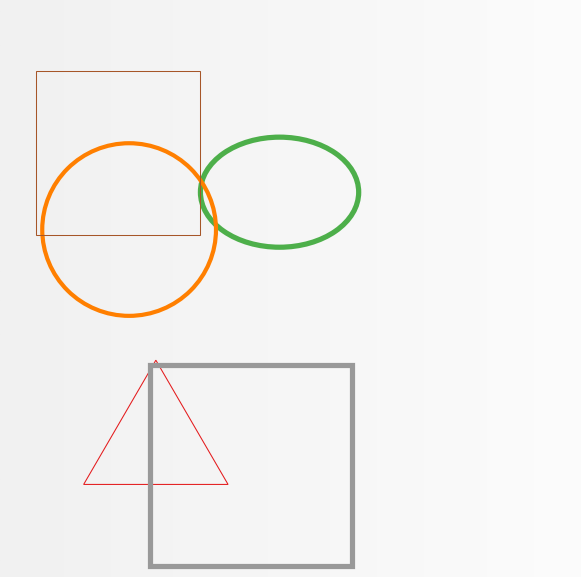[{"shape": "triangle", "thickness": 0.5, "radius": 0.72, "center": [0.268, 0.232]}, {"shape": "oval", "thickness": 2.5, "radius": 0.68, "center": [0.481, 0.666]}, {"shape": "circle", "thickness": 2, "radius": 0.75, "center": [0.222, 0.602]}, {"shape": "square", "thickness": 0.5, "radius": 0.71, "center": [0.203, 0.734]}, {"shape": "square", "thickness": 2.5, "radius": 0.87, "center": [0.431, 0.193]}]